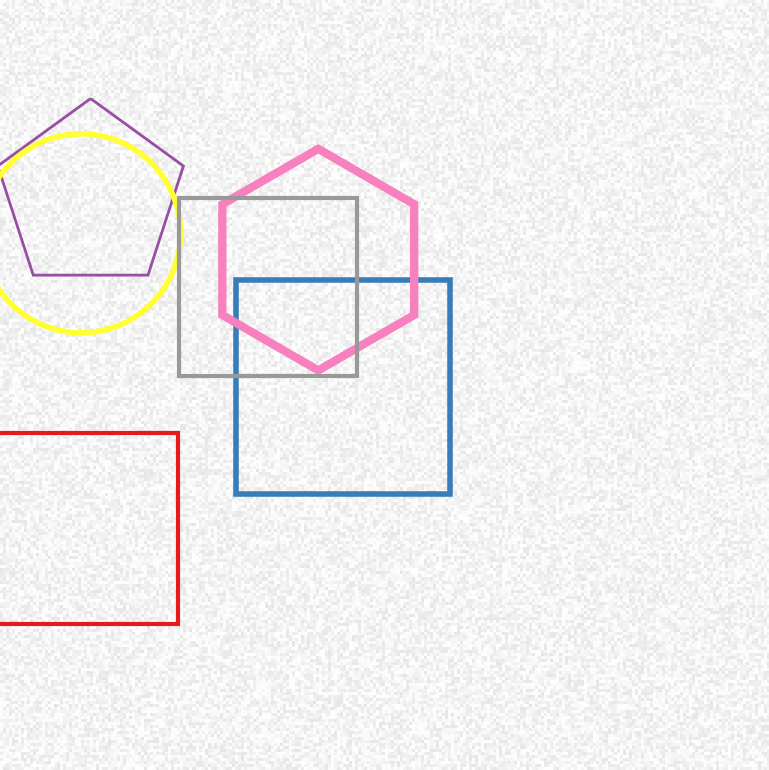[{"shape": "square", "thickness": 1.5, "radius": 0.62, "center": [0.106, 0.314]}, {"shape": "square", "thickness": 2, "radius": 0.69, "center": [0.446, 0.497]}, {"shape": "pentagon", "thickness": 1, "radius": 0.63, "center": [0.118, 0.745]}, {"shape": "circle", "thickness": 2, "radius": 0.65, "center": [0.105, 0.697]}, {"shape": "hexagon", "thickness": 3, "radius": 0.72, "center": [0.413, 0.663]}, {"shape": "square", "thickness": 1.5, "radius": 0.58, "center": [0.348, 0.627]}]